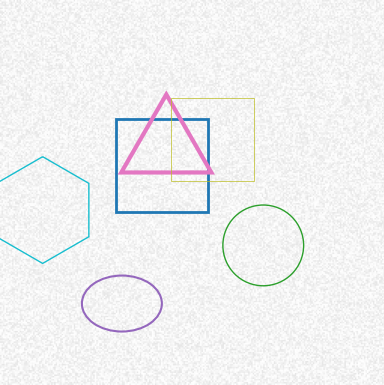[{"shape": "square", "thickness": 2, "radius": 0.6, "center": [0.421, 0.57]}, {"shape": "circle", "thickness": 1, "radius": 0.52, "center": [0.684, 0.363]}, {"shape": "oval", "thickness": 1.5, "radius": 0.52, "center": [0.317, 0.212]}, {"shape": "triangle", "thickness": 3, "radius": 0.68, "center": [0.432, 0.62]}, {"shape": "square", "thickness": 0.5, "radius": 0.54, "center": [0.552, 0.637]}, {"shape": "hexagon", "thickness": 1, "radius": 0.69, "center": [0.111, 0.454]}]